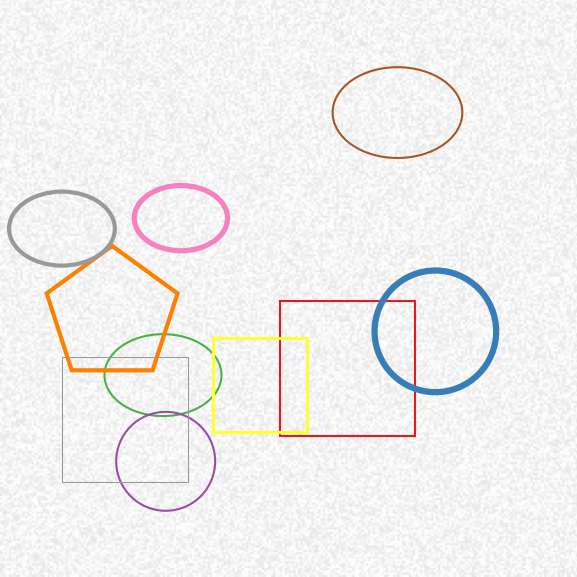[{"shape": "square", "thickness": 1, "radius": 0.58, "center": [0.602, 0.361]}, {"shape": "circle", "thickness": 3, "radius": 0.53, "center": [0.754, 0.425]}, {"shape": "oval", "thickness": 1, "radius": 0.51, "center": [0.282, 0.35]}, {"shape": "circle", "thickness": 1, "radius": 0.43, "center": [0.287, 0.2]}, {"shape": "pentagon", "thickness": 2, "radius": 0.6, "center": [0.194, 0.454]}, {"shape": "square", "thickness": 1.5, "radius": 0.41, "center": [0.451, 0.333]}, {"shape": "oval", "thickness": 1, "radius": 0.56, "center": [0.688, 0.804]}, {"shape": "oval", "thickness": 2.5, "radius": 0.4, "center": [0.313, 0.621]}, {"shape": "square", "thickness": 0.5, "radius": 0.54, "center": [0.217, 0.273]}, {"shape": "oval", "thickness": 2, "radius": 0.46, "center": [0.107, 0.603]}]